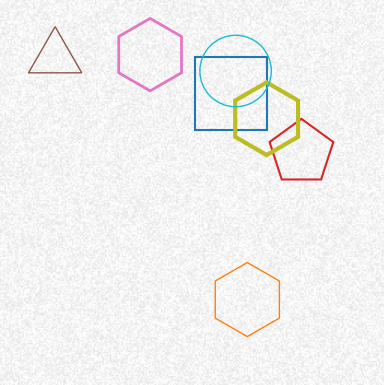[{"shape": "square", "thickness": 1.5, "radius": 0.47, "center": [0.601, 0.757]}, {"shape": "hexagon", "thickness": 1, "radius": 0.48, "center": [0.642, 0.222]}, {"shape": "pentagon", "thickness": 1.5, "radius": 0.44, "center": [0.783, 0.604]}, {"shape": "triangle", "thickness": 1, "radius": 0.4, "center": [0.143, 0.851]}, {"shape": "hexagon", "thickness": 2, "radius": 0.47, "center": [0.39, 0.858]}, {"shape": "hexagon", "thickness": 3, "radius": 0.47, "center": [0.693, 0.692]}, {"shape": "circle", "thickness": 1, "radius": 0.46, "center": [0.612, 0.816]}]